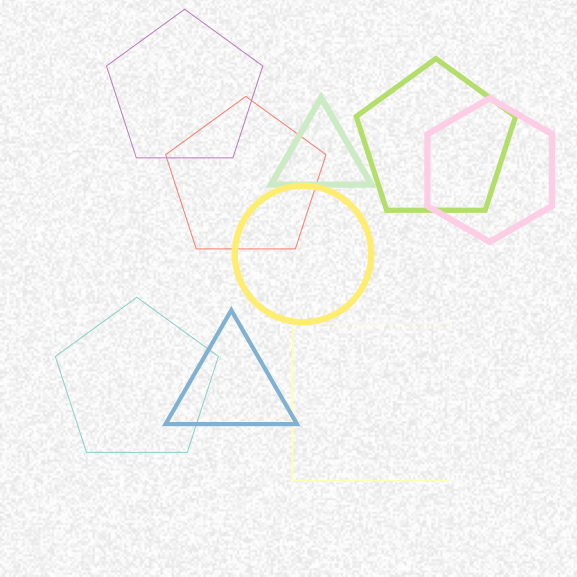[{"shape": "pentagon", "thickness": 0.5, "radius": 0.74, "center": [0.237, 0.336]}, {"shape": "square", "thickness": 0.5, "radius": 0.68, "center": [0.641, 0.304]}, {"shape": "pentagon", "thickness": 0.5, "radius": 0.73, "center": [0.426, 0.686]}, {"shape": "triangle", "thickness": 2, "radius": 0.66, "center": [0.4, 0.33]}, {"shape": "pentagon", "thickness": 2.5, "radius": 0.73, "center": [0.755, 0.752]}, {"shape": "hexagon", "thickness": 3, "radius": 0.62, "center": [0.848, 0.705]}, {"shape": "pentagon", "thickness": 0.5, "radius": 0.71, "center": [0.32, 0.841]}, {"shape": "triangle", "thickness": 3, "radius": 0.5, "center": [0.556, 0.73]}, {"shape": "circle", "thickness": 3, "radius": 0.59, "center": [0.525, 0.559]}]